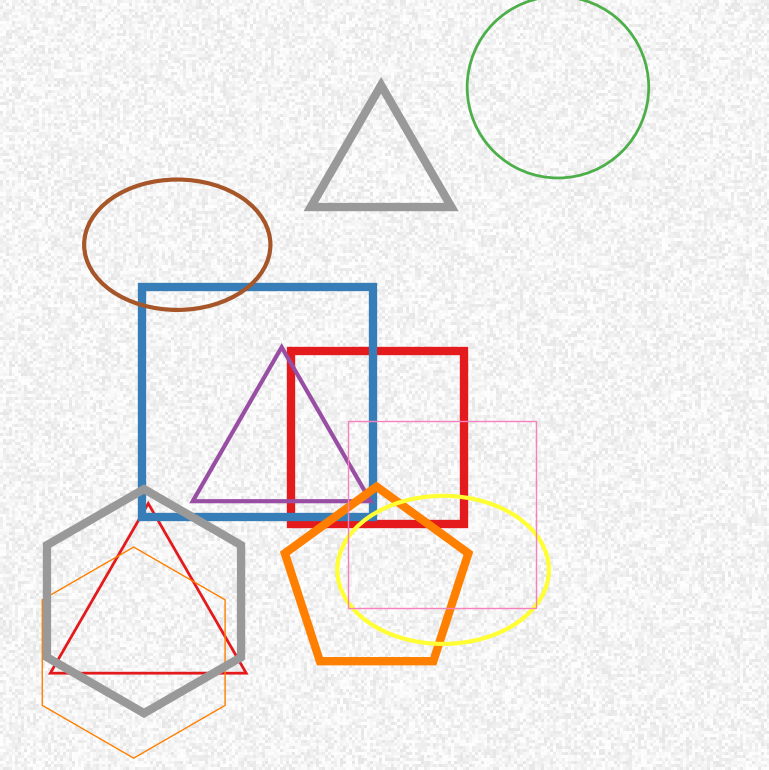[{"shape": "triangle", "thickness": 1, "radius": 0.73, "center": [0.193, 0.199]}, {"shape": "square", "thickness": 3, "radius": 0.56, "center": [0.49, 0.432]}, {"shape": "square", "thickness": 3, "radius": 0.75, "center": [0.334, 0.478]}, {"shape": "circle", "thickness": 1, "radius": 0.59, "center": [0.725, 0.887]}, {"shape": "triangle", "thickness": 1.5, "radius": 0.67, "center": [0.366, 0.416]}, {"shape": "pentagon", "thickness": 3, "radius": 0.63, "center": [0.489, 0.243]}, {"shape": "hexagon", "thickness": 0.5, "radius": 0.69, "center": [0.174, 0.152]}, {"shape": "oval", "thickness": 1.5, "radius": 0.69, "center": [0.575, 0.26]}, {"shape": "oval", "thickness": 1.5, "radius": 0.6, "center": [0.23, 0.682]}, {"shape": "square", "thickness": 0.5, "radius": 0.61, "center": [0.574, 0.332]}, {"shape": "triangle", "thickness": 3, "radius": 0.53, "center": [0.495, 0.784]}, {"shape": "hexagon", "thickness": 3, "radius": 0.73, "center": [0.187, 0.219]}]